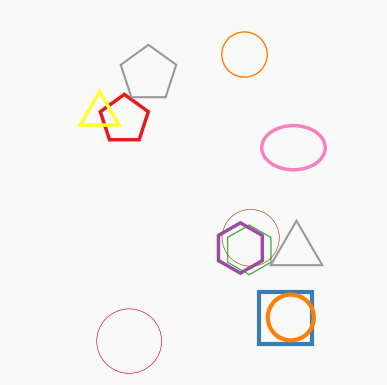[{"shape": "pentagon", "thickness": 2.5, "radius": 0.33, "center": [0.321, 0.69]}, {"shape": "circle", "thickness": 0.5, "radius": 0.42, "center": [0.333, 0.114]}, {"shape": "square", "thickness": 3, "radius": 0.34, "center": [0.738, 0.174]}, {"shape": "hexagon", "thickness": 1, "radius": 0.32, "center": [0.643, 0.351]}, {"shape": "hexagon", "thickness": 2.5, "radius": 0.33, "center": [0.62, 0.356]}, {"shape": "circle", "thickness": 1, "radius": 0.29, "center": [0.631, 0.858]}, {"shape": "circle", "thickness": 3, "radius": 0.3, "center": [0.751, 0.175]}, {"shape": "triangle", "thickness": 2.5, "radius": 0.29, "center": [0.257, 0.704]}, {"shape": "circle", "thickness": 0.5, "radius": 0.37, "center": [0.647, 0.382]}, {"shape": "oval", "thickness": 2.5, "radius": 0.41, "center": [0.757, 0.616]}, {"shape": "pentagon", "thickness": 1.5, "radius": 0.38, "center": [0.383, 0.808]}, {"shape": "triangle", "thickness": 1.5, "radius": 0.38, "center": [0.765, 0.35]}]